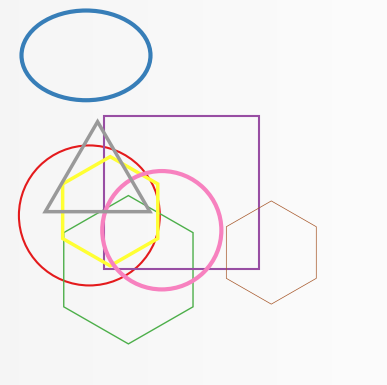[{"shape": "circle", "thickness": 1.5, "radius": 0.91, "center": [0.231, 0.44]}, {"shape": "oval", "thickness": 3, "radius": 0.83, "center": [0.222, 0.856]}, {"shape": "hexagon", "thickness": 1, "radius": 0.96, "center": [0.331, 0.299]}, {"shape": "square", "thickness": 1.5, "radius": 1.0, "center": [0.468, 0.5]}, {"shape": "hexagon", "thickness": 2.5, "radius": 0.71, "center": [0.284, 0.451]}, {"shape": "hexagon", "thickness": 0.5, "radius": 0.67, "center": [0.7, 0.344]}, {"shape": "circle", "thickness": 3, "radius": 0.77, "center": [0.418, 0.402]}, {"shape": "triangle", "thickness": 2.5, "radius": 0.78, "center": [0.252, 0.528]}]